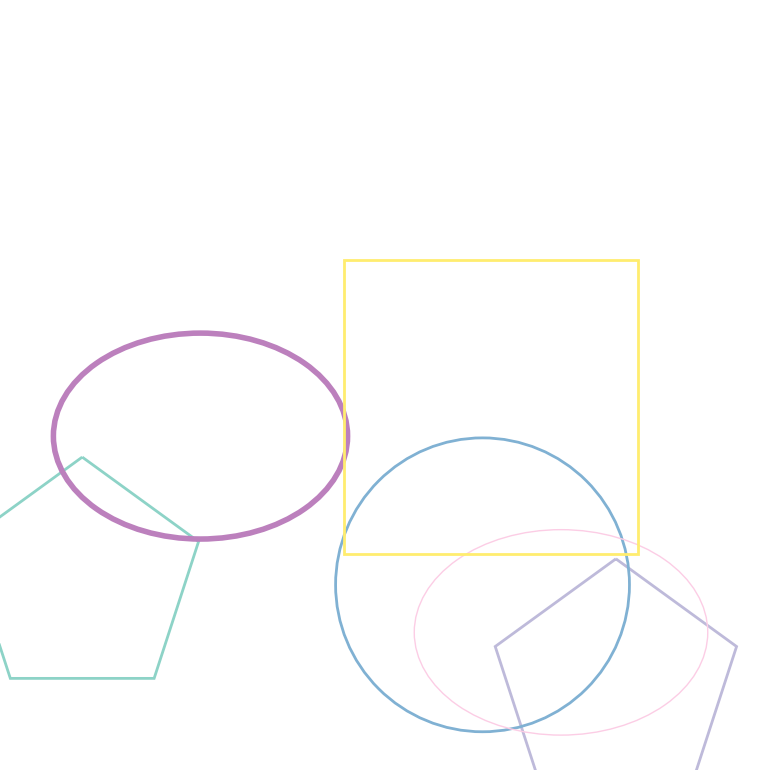[{"shape": "pentagon", "thickness": 1, "radius": 0.79, "center": [0.107, 0.247]}, {"shape": "pentagon", "thickness": 1, "radius": 0.82, "center": [0.8, 0.109]}, {"shape": "circle", "thickness": 1, "radius": 0.95, "center": [0.627, 0.24]}, {"shape": "oval", "thickness": 0.5, "radius": 0.95, "center": [0.729, 0.179]}, {"shape": "oval", "thickness": 2, "radius": 0.96, "center": [0.26, 0.434]}, {"shape": "square", "thickness": 1, "radius": 0.95, "center": [0.638, 0.472]}]